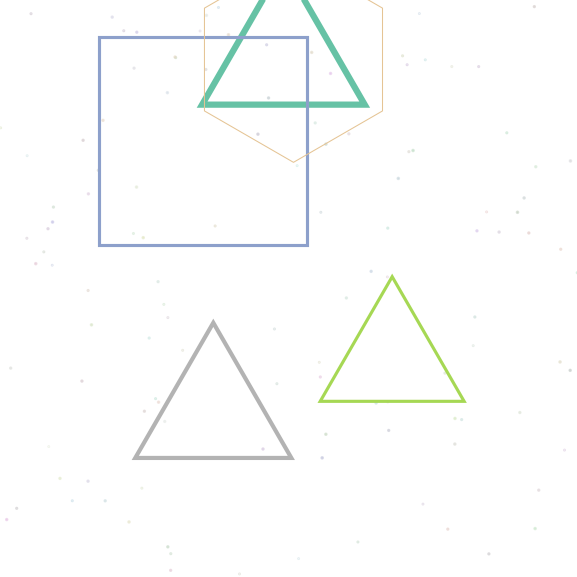[{"shape": "triangle", "thickness": 3, "radius": 0.81, "center": [0.491, 0.899]}, {"shape": "square", "thickness": 1.5, "radius": 0.9, "center": [0.351, 0.755]}, {"shape": "triangle", "thickness": 1.5, "radius": 0.72, "center": [0.679, 0.376]}, {"shape": "hexagon", "thickness": 0.5, "radius": 0.89, "center": [0.508, 0.896]}, {"shape": "triangle", "thickness": 2, "radius": 0.78, "center": [0.369, 0.284]}]